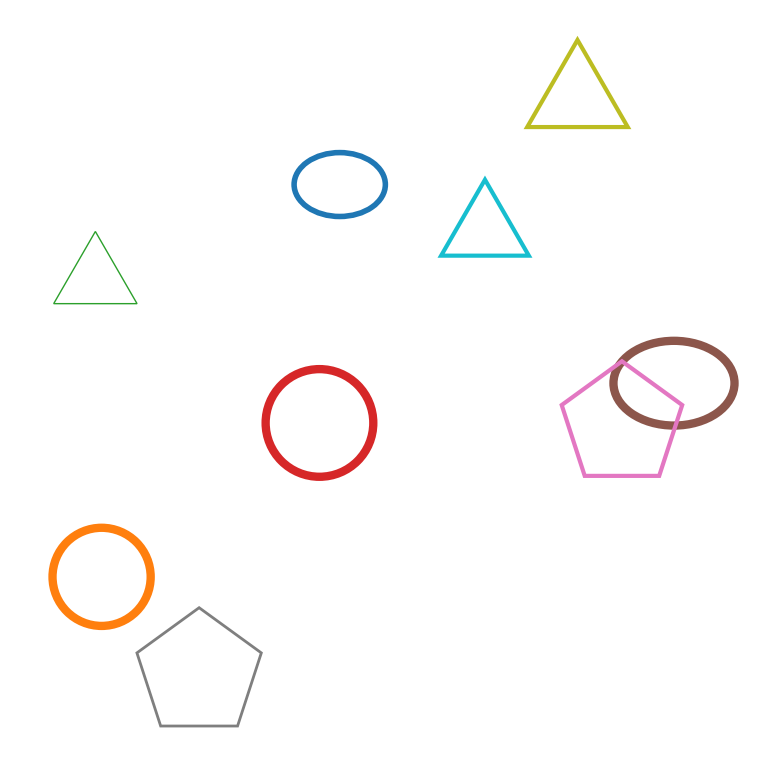[{"shape": "oval", "thickness": 2, "radius": 0.3, "center": [0.441, 0.76]}, {"shape": "circle", "thickness": 3, "radius": 0.32, "center": [0.132, 0.251]}, {"shape": "triangle", "thickness": 0.5, "radius": 0.31, "center": [0.124, 0.637]}, {"shape": "circle", "thickness": 3, "radius": 0.35, "center": [0.415, 0.451]}, {"shape": "oval", "thickness": 3, "radius": 0.39, "center": [0.875, 0.502]}, {"shape": "pentagon", "thickness": 1.5, "radius": 0.41, "center": [0.808, 0.449]}, {"shape": "pentagon", "thickness": 1, "radius": 0.42, "center": [0.259, 0.126]}, {"shape": "triangle", "thickness": 1.5, "radius": 0.38, "center": [0.75, 0.873]}, {"shape": "triangle", "thickness": 1.5, "radius": 0.33, "center": [0.63, 0.701]}]